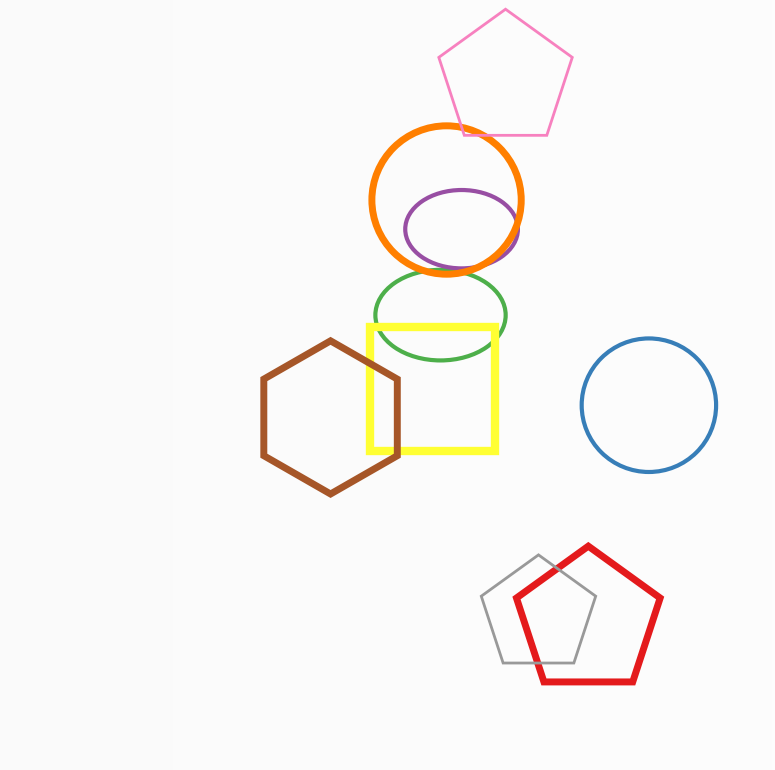[{"shape": "pentagon", "thickness": 2.5, "radius": 0.49, "center": [0.759, 0.193]}, {"shape": "circle", "thickness": 1.5, "radius": 0.43, "center": [0.837, 0.474]}, {"shape": "oval", "thickness": 1.5, "radius": 0.42, "center": [0.568, 0.591]}, {"shape": "oval", "thickness": 1.5, "radius": 0.36, "center": [0.596, 0.702]}, {"shape": "circle", "thickness": 2.5, "radius": 0.48, "center": [0.576, 0.74]}, {"shape": "square", "thickness": 3, "radius": 0.4, "center": [0.558, 0.495]}, {"shape": "hexagon", "thickness": 2.5, "radius": 0.5, "center": [0.427, 0.458]}, {"shape": "pentagon", "thickness": 1, "radius": 0.45, "center": [0.652, 0.897]}, {"shape": "pentagon", "thickness": 1, "radius": 0.39, "center": [0.695, 0.202]}]